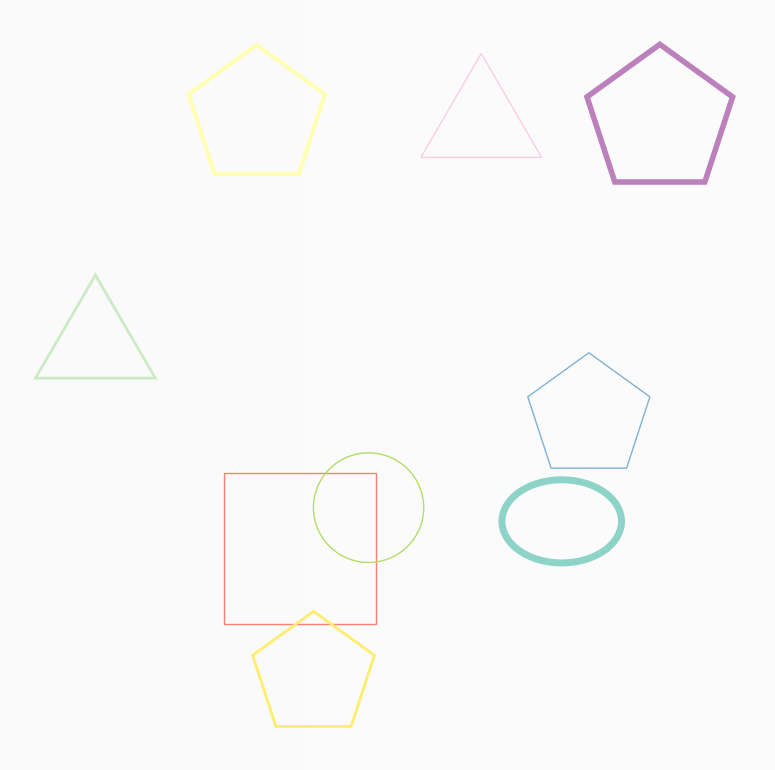[{"shape": "oval", "thickness": 2.5, "radius": 0.39, "center": [0.725, 0.323]}, {"shape": "pentagon", "thickness": 1.5, "radius": 0.46, "center": [0.331, 0.849]}, {"shape": "square", "thickness": 0.5, "radius": 0.49, "center": [0.387, 0.288]}, {"shape": "pentagon", "thickness": 0.5, "radius": 0.41, "center": [0.76, 0.459]}, {"shape": "circle", "thickness": 0.5, "radius": 0.36, "center": [0.476, 0.341]}, {"shape": "triangle", "thickness": 0.5, "radius": 0.45, "center": [0.621, 0.841]}, {"shape": "pentagon", "thickness": 2, "radius": 0.49, "center": [0.851, 0.844]}, {"shape": "triangle", "thickness": 1, "radius": 0.45, "center": [0.123, 0.554]}, {"shape": "pentagon", "thickness": 1, "radius": 0.41, "center": [0.405, 0.123]}]